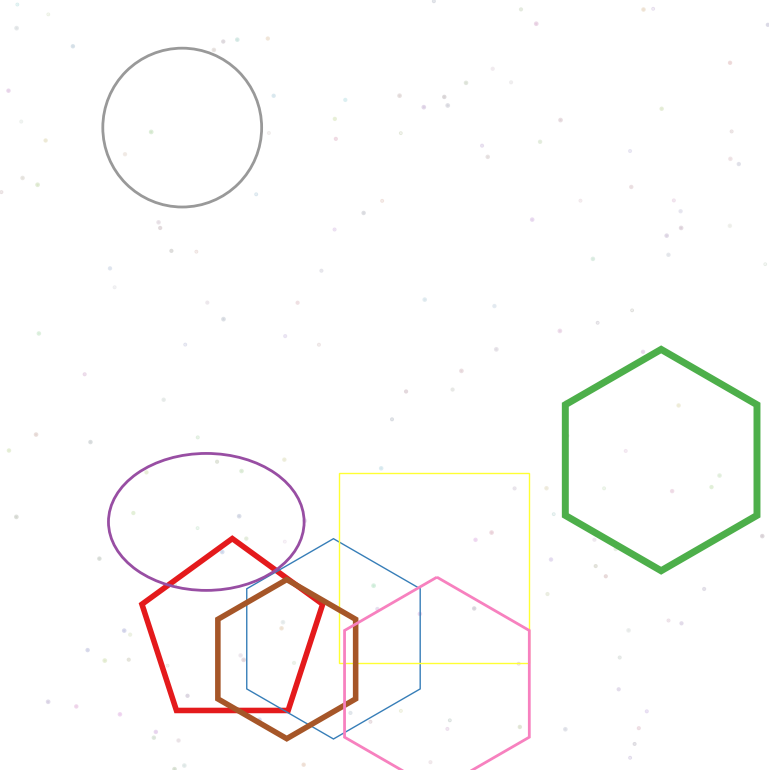[{"shape": "pentagon", "thickness": 2, "radius": 0.62, "center": [0.302, 0.177]}, {"shape": "hexagon", "thickness": 0.5, "radius": 0.65, "center": [0.433, 0.17]}, {"shape": "hexagon", "thickness": 2.5, "radius": 0.72, "center": [0.859, 0.403]}, {"shape": "oval", "thickness": 1, "radius": 0.64, "center": [0.268, 0.322]}, {"shape": "square", "thickness": 0.5, "radius": 0.62, "center": [0.564, 0.262]}, {"shape": "hexagon", "thickness": 2, "radius": 0.52, "center": [0.372, 0.144]}, {"shape": "hexagon", "thickness": 1, "radius": 0.69, "center": [0.567, 0.112]}, {"shape": "circle", "thickness": 1, "radius": 0.52, "center": [0.237, 0.834]}]